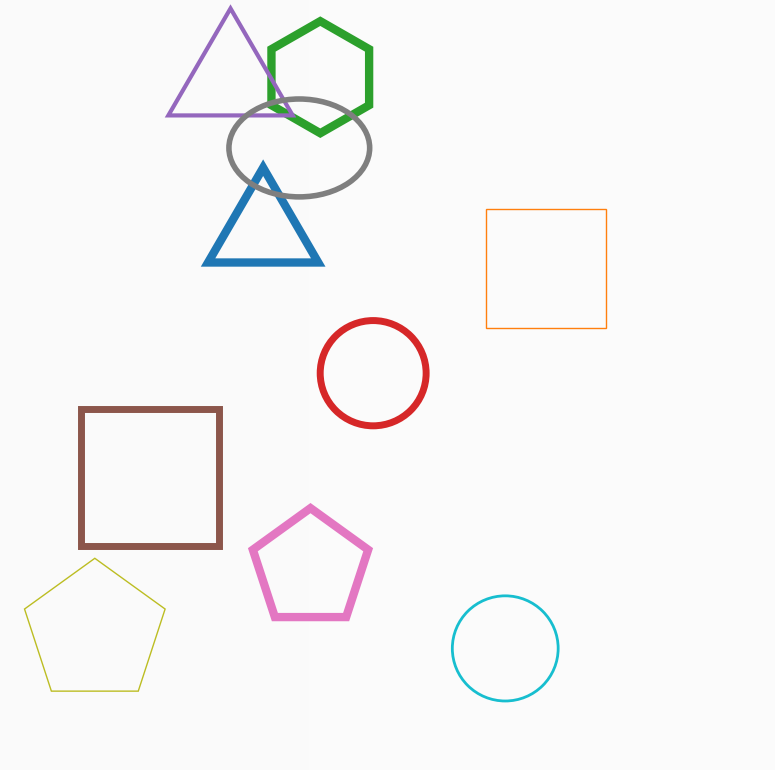[{"shape": "triangle", "thickness": 3, "radius": 0.41, "center": [0.34, 0.7]}, {"shape": "square", "thickness": 0.5, "radius": 0.39, "center": [0.705, 0.652]}, {"shape": "hexagon", "thickness": 3, "radius": 0.36, "center": [0.413, 0.9]}, {"shape": "circle", "thickness": 2.5, "radius": 0.34, "center": [0.482, 0.515]}, {"shape": "triangle", "thickness": 1.5, "radius": 0.46, "center": [0.297, 0.896]}, {"shape": "square", "thickness": 2.5, "radius": 0.45, "center": [0.194, 0.38]}, {"shape": "pentagon", "thickness": 3, "radius": 0.39, "center": [0.401, 0.262]}, {"shape": "oval", "thickness": 2, "radius": 0.45, "center": [0.386, 0.808]}, {"shape": "pentagon", "thickness": 0.5, "radius": 0.48, "center": [0.122, 0.18]}, {"shape": "circle", "thickness": 1, "radius": 0.34, "center": [0.652, 0.158]}]